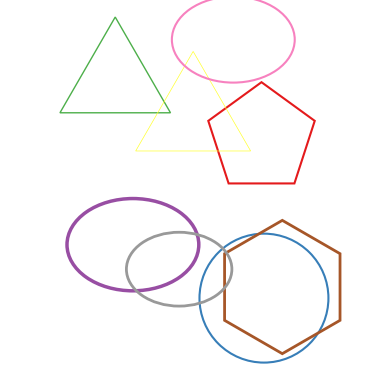[{"shape": "pentagon", "thickness": 1.5, "radius": 0.73, "center": [0.679, 0.641]}, {"shape": "circle", "thickness": 1.5, "radius": 0.84, "center": [0.686, 0.226]}, {"shape": "triangle", "thickness": 1, "radius": 0.83, "center": [0.299, 0.79]}, {"shape": "oval", "thickness": 2.5, "radius": 0.86, "center": [0.345, 0.364]}, {"shape": "triangle", "thickness": 0.5, "radius": 0.86, "center": [0.502, 0.694]}, {"shape": "hexagon", "thickness": 2, "radius": 0.87, "center": [0.733, 0.255]}, {"shape": "oval", "thickness": 1.5, "radius": 0.8, "center": [0.606, 0.897]}, {"shape": "oval", "thickness": 2, "radius": 0.68, "center": [0.465, 0.301]}]